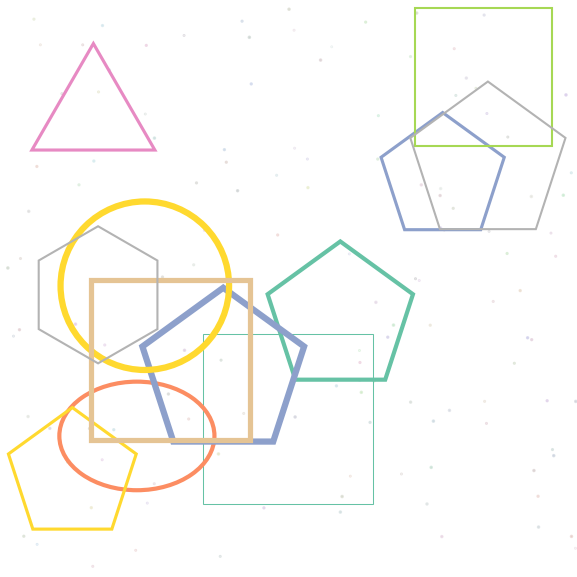[{"shape": "pentagon", "thickness": 2, "radius": 0.66, "center": [0.589, 0.449]}, {"shape": "square", "thickness": 0.5, "radius": 0.74, "center": [0.499, 0.274]}, {"shape": "oval", "thickness": 2, "radius": 0.67, "center": [0.237, 0.244]}, {"shape": "pentagon", "thickness": 3, "radius": 0.74, "center": [0.387, 0.354]}, {"shape": "pentagon", "thickness": 1.5, "radius": 0.56, "center": [0.767, 0.692]}, {"shape": "triangle", "thickness": 1.5, "radius": 0.61, "center": [0.162, 0.801]}, {"shape": "square", "thickness": 1, "radius": 0.6, "center": [0.837, 0.865]}, {"shape": "pentagon", "thickness": 1.5, "radius": 0.58, "center": [0.125, 0.177]}, {"shape": "circle", "thickness": 3, "radius": 0.73, "center": [0.251, 0.504]}, {"shape": "square", "thickness": 2.5, "radius": 0.69, "center": [0.295, 0.376]}, {"shape": "hexagon", "thickness": 1, "radius": 0.59, "center": [0.17, 0.489]}, {"shape": "pentagon", "thickness": 1, "radius": 0.71, "center": [0.845, 0.717]}]